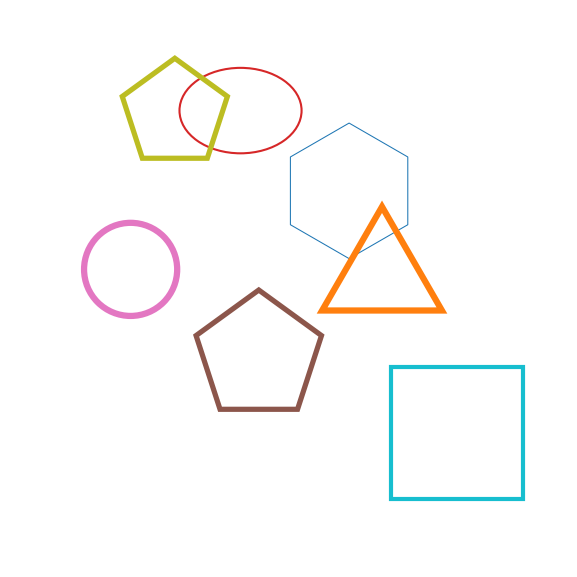[{"shape": "hexagon", "thickness": 0.5, "radius": 0.59, "center": [0.604, 0.669]}, {"shape": "triangle", "thickness": 3, "radius": 0.6, "center": [0.662, 0.521]}, {"shape": "oval", "thickness": 1, "radius": 0.53, "center": [0.417, 0.808]}, {"shape": "pentagon", "thickness": 2.5, "radius": 0.57, "center": [0.448, 0.383]}, {"shape": "circle", "thickness": 3, "radius": 0.4, "center": [0.226, 0.533]}, {"shape": "pentagon", "thickness": 2.5, "radius": 0.48, "center": [0.303, 0.803]}, {"shape": "square", "thickness": 2, "radius": 0.57, "center": [0.791, 0.249]}]